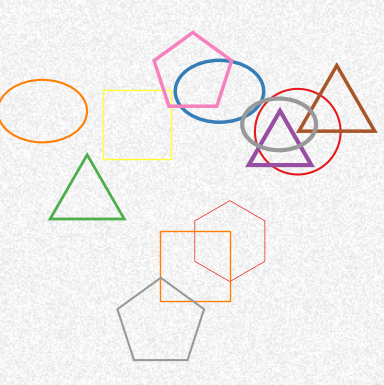[{"shape": "hexagon", "thickness": 0.5, "radius": 0.53, "center": [0.597, 0.374]}, {"shape": "circle", "thickness": 1.5, "radius": 0.56, "center": [0.773, 0.658]}, {"shape": "oval", "thickness": 2.5, "radius": 0.57, "center": [0.57, 0.763]}, {"shape": "triangle", "thickness": 2, "radius": 0.56, "center": [0.226, 0.487]}, {"shape": "triangle", "thickness": 3, "radius": 0.47, "center": [0.727, 0.618]}, {"shape": "oval", "thickness": 1.5, "radius": 0.58, "center": [0.11, 0.711]}, {"shape": "square", "thickness": 1, "radius": 0.46, "center": [0.507, 0.31]}, {"shape": "square", "thickness": 1, "radius": 0.45, "center": [0.356, 0.676]}, {"shape": "triangle", "thickness": 2.5, "radius": 0.57, "center": [0.875, 0.716]}, {"shape": "pentagon", "thickness": 2.5, "radius": 0.53, "center": [0.501, 0.81]}, {"shape": "oval", "thickness": 3, "radius": 0.48, "center": [0.725, 0.677]}, {"shape": "pentagon", "thickness": 1.5, "radius": 0.59, "center": [0.418, 0.16]}]